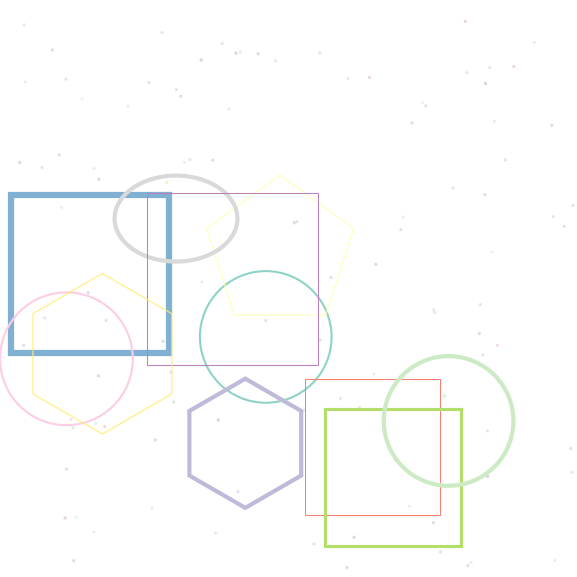[{"shape": "circle", "thickness": 1, "radius": 0.57, "center": [0.46, 0.416]}, {"shape": "pentagon", "thickness": 0.5, "radius": 0.67, "center": [0.485, 0.562]}, {"shape": "hexagon", "thickness": 2, "radius": 0.56, "center": [0.425, 0.232]}, {"shape": "square", "thickness": 0.5, "radius": 0.59, "center": [0.645, 0.225]}, {"shape": "square", "thickness": 3, "radius": 0.68, "center": [0.156, 0.525]}, {"shape": "square", "thickness": 1.5, "radius": 0.59, "center": [0.68, 0.173]}, {"shape": "circle", "thickness": 1, "radius": 0.57, "center": [0.115, 0.378]}, {"shape": "oval", "thickness": 2, "radius": 0.53, "center": [0.305, 0.621]}, {"shape": "square", "thickness": 0.5, "radius": 0.74, "center": [0.403, 0.516]}, {"shape": "circle", "thickness": 2, "radius": 0.56, "center": [0.777, 0.27]}, {"shape": "hexagon", "thickness": 0.5, "radius": 0.69, "center": [0.177, 0.387]}]